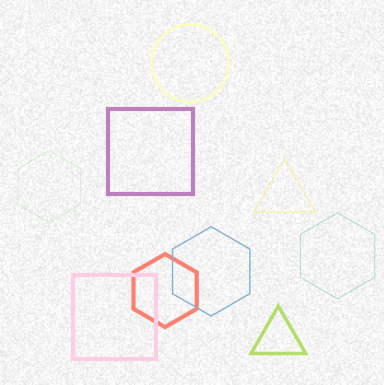[{"shape": "hexagon", "thickness": 0.5, "radius": 0.56, "center": [0.877, 0.335]}, {"shape": "circle", "thickness": 1.5, "radius": 0.5, "center": [0.494, 0.836]}, {"shape": "hexagon", "thickness": 3, "radius": 0.47, "center": [0.429, 0.245]}, {"shape": "hexagon", "thickness": 1, "radius": 0.58, "center": [0.549, 0.295]}, {"shape": "triangle", "thickness": 2.5, "radius": 0.41, "center": [0.723, 0.123]}, {"shape": "square", "thickness": 3, "radius": 0.54, "center": [0.298, 0.176]}, {"shape": "square", "thickness": 3, "radius": 0.55, "center": [0.391, 0.606]}, {"shape": "hexagon", "thickness": 0.5, "radius": 0.47, "center": [0.128, 0.516]}, {"shape": "triangle", "thickness": 0.5, "radius": 0.46, "center": [0.739, 0.496]}]